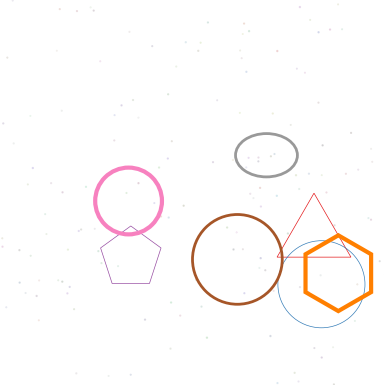[{"shape": "triangle", "thickness": 0.5, "radius": 0.55, "center": [0.816, 0.388]}, {"shape": "circle", "thickness": 0.5, "radius": 0.57, "center": [0.835, 0.262]}, {"shape": "pentagon", "thickness": 0.5, "radius": 0.41, "center": [0.34, 0.33]}, {"shape": "hexagon", "thickness": 3, "radius": 0.49, "center": [0.879, 0.29]}, {"shape": "circle", "thickness": 2, "radius": 0.58, "center": [0.617, 0.326]}, {"shape": "circle", "thickness": 3, "radius": 0.43, "center": [0.334, 0.478]}, {"shape": "oval", "thickness": 2, "radius": 0.4, "center": [0.692, 0.597]}]